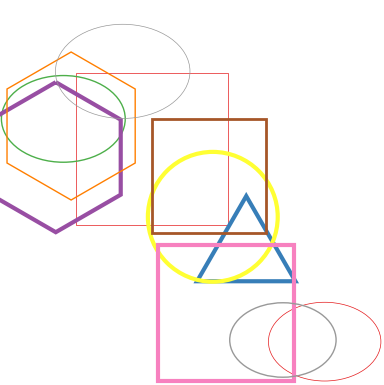[{"shape": "square", "thickness": 0.5, "radius": 0.99, "center": [0.396, 0.613]}, {"shape": "oval", "thickness": 0.5, "radius": 0.73, "center": [0.843, 0.113]}, {"shape": "triangle", "thickness": 3, "radius": 0.74, "center": [0.64, 0.343]}, {"shape": "oval", "thickness": 1, "radius": 0.8, "center": [0.164, 0.691]}, {"shape": "hexagon", "thickness": 3, "radius": 0.97, "center": [0.145, 0.592]}, {"shape": "hexagon", "thickness": 1, "radius": 0.96, "center": [0.185, 0.673]}, {"shape": "circle", "thickness": 3, "radius": 0.84, "center": [0.553, 0.437]}, {"shape": "square", "thickness": 2, "radius": 0.74, "center": [0.544, 0.542]}, {"shape": "square", "thickness": 3, "radius": 0.88, "center": [0.587, 0.186]}, {"shape": "oval", "thickness": 0.5, "radius": 0.87, "center": [0.319, 0.815]}, {"shape": "oval", "thickness": 1, "radius": 0.69, "center": [0.735, 0.117]}]